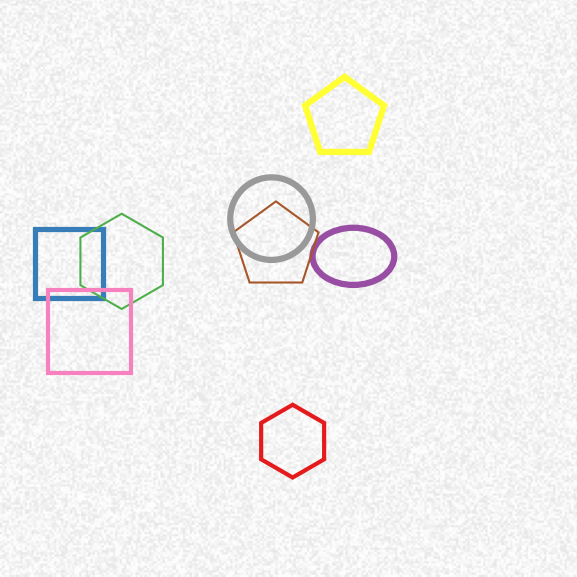[{"shape": "hexagon", "thickness": 2, "radius": 0.31, "center": [0.507, 0.235]}, {"shape": "square", "thickness": 2.5, "radius": 0.29, "center": [0.119, 0.543]}, {"shape": "hexagon", "thickness": 1, "radius": 0.41, "center": [0.211, 0.547]}, {"shape": "oval", "thickness": 3, "radius": 0.35, "center": [0.612, 0.555]}, {"shape": "pentagon", "thickness": 3, "radius": 0.36, "center": [0.597, 0.794]}, {"shape": "pentagon", "thickness": 1, "radius": 0.39, "center": [0.478, 0.573]}, {"shape": "square", "thickness": 2, "radius": 0.36, "center": [0.155, 0.424]}, {"shape": "circle", "thickness": 3, "radius": 0.36, "center": [0.47, 0.621]}]